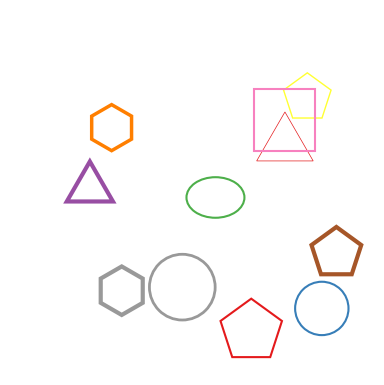[{"shape": "pentagon", "thickness": 1.5, "radius": 0.42, "center": [0.653, 0.14]}, {"shape": "triangle", "thickness": 0.5, "radius": 0.42, "center": [0.74, 0.624]}, {"shape": "circle", "thickness": 1.5, "radius": 0.35, "center": [0.836, 0.199]}, {"shape": "oval", "thickness": 1.5, "radius": 0.38, "center": [0.56, 0.487]}, {"shape": "triangle", "thickness": 3, "radius": 0.35, "center": [0.233, 0.511]}, {"shape": "hexagon", "thickness": 2.5, "radius": 0.3, "center": [0.29, 0.668]}, {"shape": "pentagon", "thickness": 1, "radius": 0.32, "center": [0.798, 0.746]}, {"shape": "pentagon", "thickness": 3, "radius": 0.34, "center": [0.874, 0.343]}, {"shape": "square", "thickness": 1.5, "radius": 0.4, "center": [0.739, 0.688]}, {"shape": "hexagon", "thickness": 3, "radius": 0.32, "center": [0.316, 0.245]}, {"shape": "circle", "thickness": 2, "radius": 0.43, "center": [0.473, 0.254]}]